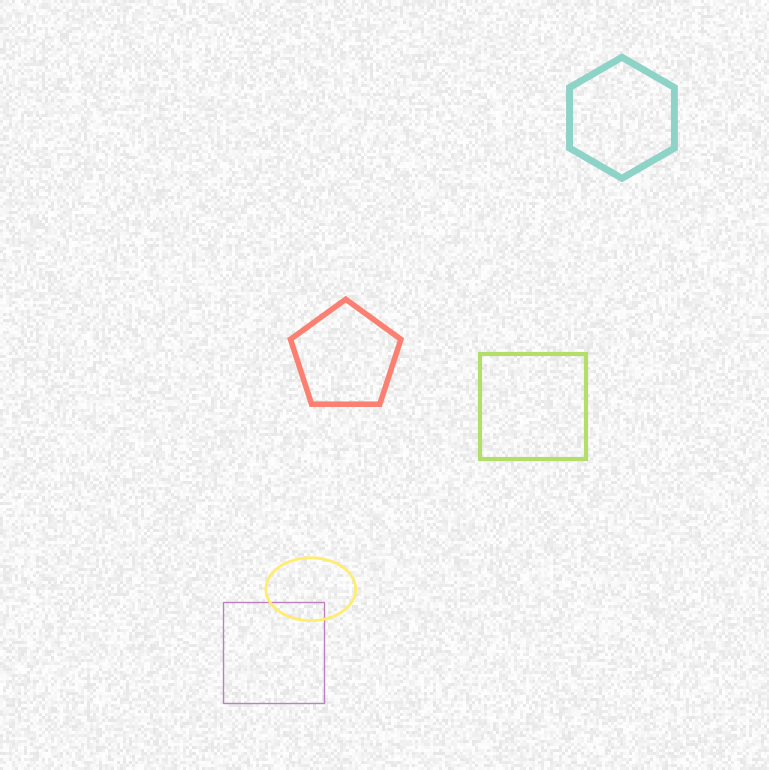[{"shape": "hexagon", "thickness": 2.5, "radius": 0.39, "center": [0.808, 0.847]}, {"shape": "pentagon", "thickness": 2, "radius": 0.38, "center": [0.449, 0.536]}, {"shape": "square", "thickness": 1.5, "radius": 0.34, "center": [0.692, 0.472]}, {"shape": "square", "thickness": 0.5, "radius": 0.33, "center": [0.356, 0.153]}, {"shape": "oval", "thickness": 1, "radius": 0.29, "center": [0.404, 0.235]}]